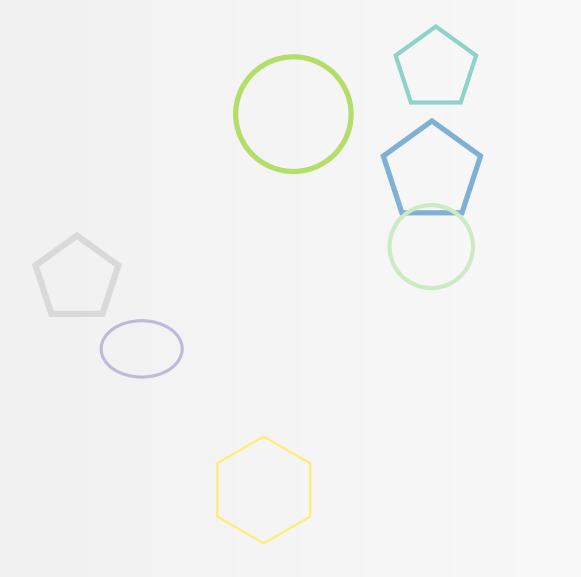[{"shape": "pentagon", "thickness": 2, "radius": 0.36, "center": [0.75, 0.88]}, {"shape": "oval", "thickness": 1.5, "radius": 0.35, "center": [0.244, 0.395]}, {"shape": "pentagon", "thickness": 2.5, "radius": 0.44, "center": [0.743, 0.702]}, {"shape": "circle", "thickness": 2.5, "radius": 0.5, "center": [0.505, 0.801]}, {"shape": "pentagon", "thickness": 3, "radius": 0.37, "center": [0.132, 0.516]}, {"shape": "circle", "thickness": 2, "radius": 0.36, "center": [0.742, 0.572]}, {"shape": "hexagon", "thickness": 1, "radius": 0.46, "center": [0.454, 0.151]}]